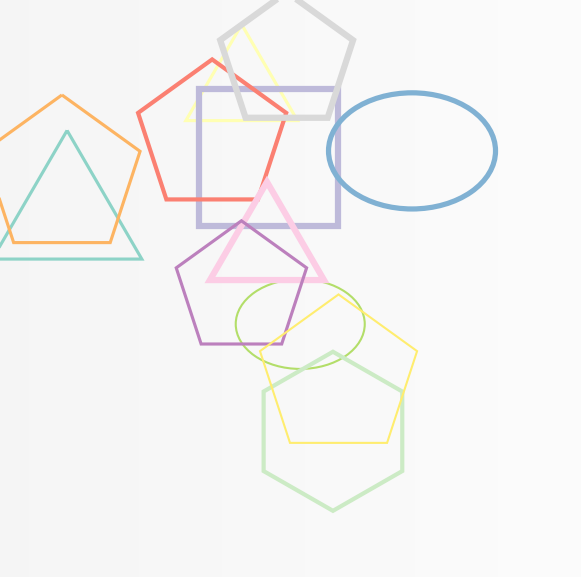[{"shape": "triangle", "thickness": 1.5, "radius": 0.74, "center": [0.115, 0.625]}, {"shape": "triangle", "thickness": 1.5, "radius": 0.55, "center": [0.416, 0.846]}, {"shape": "square", "thickness": 3, "radius": 0.59, "center": [0.462, 0.727]}, {"shape": "pentagon", "thickness": 2, "radius": 0.67, "center": [0.365, 0.762]}, {"shape": "oval", "thickness": 2.5, "radius": 0.72, "center": [0.709, 0.738]}, {"shape": "pentagon", "thickness": 1.5, "radius": 0.71, "center": [0.107, 0.693]}, {"shape": "oval", "thickness": 1, "radius": 0.55, "center": [0.517, 0.438]}, {"shape": "triangle", "thickness": 3, "radius": 0.57, "center": [0.459, 0.571]}, {"shape": "pentagon", "thickness": 3, "radius": 0.6, "center": [0.493, 0.892]}, {"shape": "pentagon", "thickness": 1.5, "radius": 0.59, "center": [0.415, 0.499]}, {"shape": "hexagon", "thickness": 2, "radius": 0.69, "center": [0.573, 0.252]}, {"shape": "pentagon", "thickness": 1, "radius": 0.71, "center": [0.582, 0.347]}]